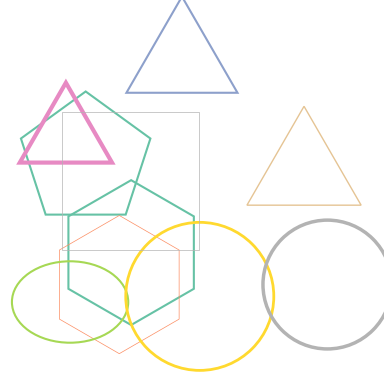[{"shape": "hexagon", "thickness": 1.5, "radius": 0.94, "center": [0.341, 0.344]}, {"shape": "pentagon", "thickness": 1.5, "radius": 0.88, "center": [0.223, 0.586]}, {"shape": "hexagon", "thickness": 0.5, "radius": 0.9, "center": [0.31, 0.261]}, {"shape": "triangle", "thickness": 1.5, "radius": 0.83, "center": [0.473, 0.842]}, {"shape": "triangle", "thickness": 3, "radius": 0.69, "center": [0.171, 0.647]}, {"shape": "oval", "thickness": 1.5, "radius": 0.76, "center": [0.182, 0.216]}, {"shape": "circle", "thickness": 2, "radius": 0.96, "center": [0.519, 0.23]}, {"shape": "triangle", "thickness": 1, "radius": 0.86, "center": [0.79, 0.553]}, {"shape": "circle", "thickness": 2.5, "radius": 0.84, "center": [0.85, 0.261]}, {"shape": "square", "thickness": 0.5, "radius": 0.89, "center": [0.338, 0.53]}]